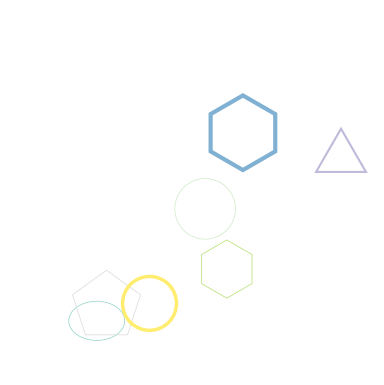[{"shape": "oval", "thickness": 0.5, "radius": 0.36, "center": [0.251, 0.167]}, {"shape": "triangle", "thickness": 1.5, "radius": 0.37, "center": [0.886, 0.591]}, {"shape": "hexagon", "thickness": 3, "radius": 0.48, "center": [0.631, 0.655]}, {"shape": "hexagon", "thickness": 0.5, "radius": 0.38, "center": [0.589, 0.301]}, {"shape": "pentagon", "thickness": 0.5, "radius": 0.46, "center": [0.277, 0.205]}, {"shape": "circle", "thickness": 0.5, "radius": 0.39, "center": [0.533, 0.458]}, {"shape": "circle", "thickness": 2.5, "radius": 0.35, "center": [0.388, 0.212]}]